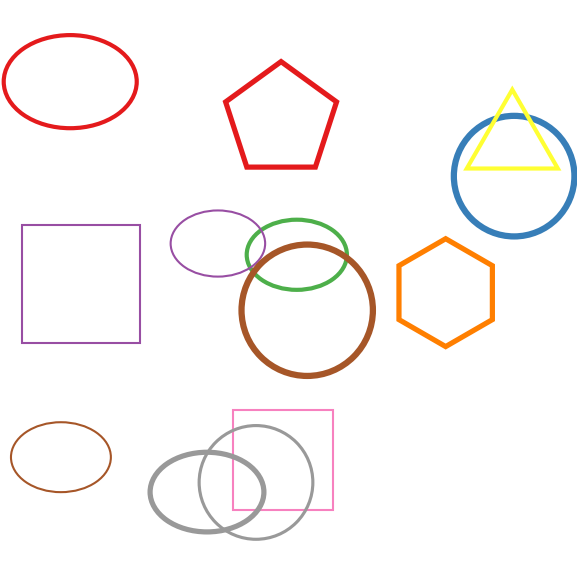[{"shape": "pentagon", "thickness": 2.5, "radius": 0.5, "center": [0.487, 0.791]}, {"shape": "oval", "thickness": 2, "radius": 0.58, "center": [0.122, 0.858]}, {"shape": "circle", "thickness": 3, "radius": 0.52, "center": [0.89, 0.694]}, {"shape": "oval", "thickness": 2, "radius": 0.43, "center": [0.514, 0.558]}, {"shape": "square", "thickness": 1, "radius": 0.51, "center": [0.14, 0.507]}, {"shape": "oval", "thickness": 1, "radius": 0.41, "center": [0.377, 0.577]}, {"shape": "hexagon", "thickness": 2.5, "radius": 0.47, "center": [0.772, 0.492]}, {"shape": "triangle", "thickness": 2, "radius": 0.46, "center": [0.887, 0.753]}, {"shape": "circle", "thickness": 3, "radius": 0.57, "center": [0.532, 0.462]}, {"shape": "oval", "thickness": 1, "radius": 0.43, "center": [0.105, 0.207]}, {"shape": "square", "thickness": 1, "radius": 0.43, "center": [0.49, 0.202]}, {"shape": "circle", "thickness": 1.5, "radius": 0.49, "center": [0.443, 0.164]}, {"shape": "oval", "thickness": 2.5, "radius": 0.49, "center": [0.358, 0.147]}]